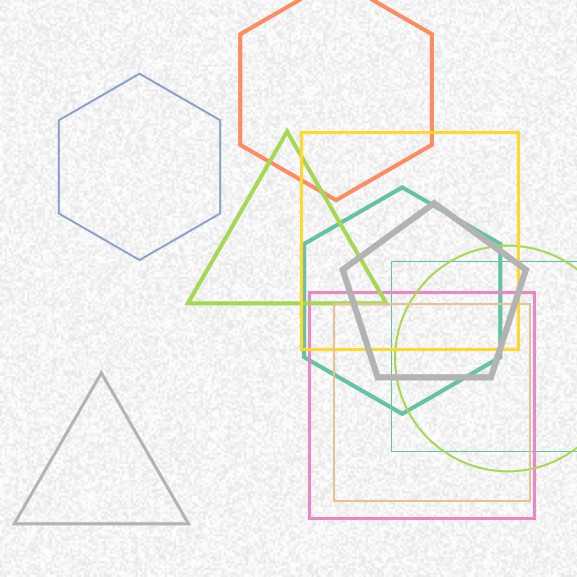[{"shape": "hexagon", "thickness": 2, "radius": 0.98, "center": [0.696, 0.479]}, {"shape": "square", "thickness": 0.5, "radius": 0.82, "center": [0.842, 0.383]}, {"shape": "hexagon", "thickness": 2, "radius": 0.96, "center": [0.582, 0.844]}, {"shape": "hexagon", "thickness": 1, "radius": 0.81, "center": [0.242, 0.71]}, {"shape": "square", "thickness": 1.5, "radius": 0.98, "center": [0.73, 0.298]}, {"shape": "triangle", "thickness": 2, "radius": 0.99, "center": [0.497, 0.573]}, {"shape": "circle", "thickness": 1, "radius": 0.98, "center": [0.879, 0.378]}, {"shape": "square", "thickness": 1.5, "radius": 0.94, "center": [0.71, 0.583]}, {"shape": "square", "thickness": 1, "radius": 0.85, "center": [0.748, 0.303]}, {"shape": "pentagon", "thickness": 3, "radius": 0.83, "center": [0.752, 0.481]}, {"shape": "triangle", "thickness": 1.5, "radius": 0.87, "center": [0.176, 0.179]}]